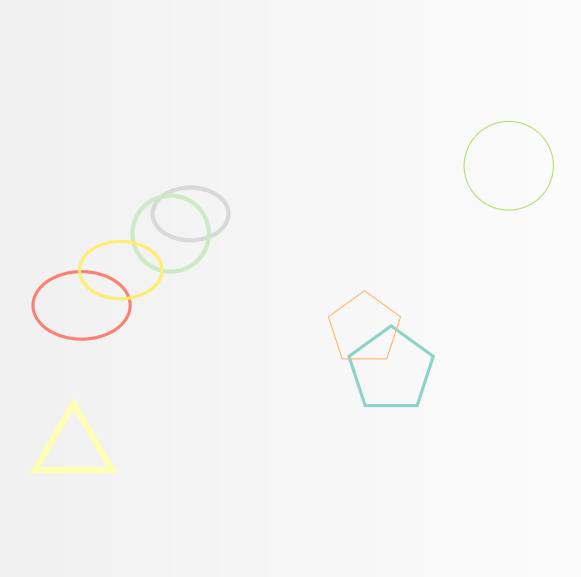[{"shape": "pentagon", "thickness": 1.5, "radius": 0.38, "center": [0.673, 0.359]}, {"shape": "triangle", "thickness": 3, "radius": 0.38, "center": [0.126, 0.224]}, {"shape": "oval", "thickness": 1.5, "radius": 0.42, "center": [0.14, 0.47]}, {"shape": "pentagon", "thickness": 0.5, "radius": 0.33, "center": [0.627, 0.43]}, {"shape": "circle", "thickness": 0.5, "radius": 0.38, "center": [0.875, 0.712]}, {"shape": "oval", "thickness": 2, "radius": 0.33, "center": [0.328, 0.629]}, {"shape": "circle", "thickness": 2, "radius": 0.33, "center": [0.294, 0.595]}, {"shape": "oval", "thickness": 1.5, "radius": 0.36, "center": [0.208, 0.532]}]